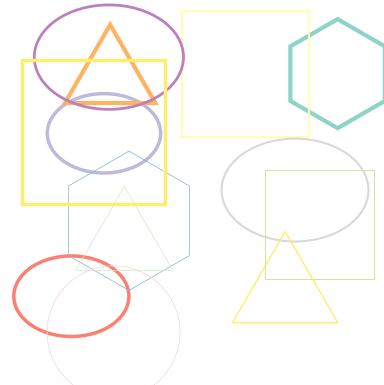[{"shape": "hexagon", "thickness": 3, "radius": 0.71, "center": [0.877, 0.809]}, {"shape": "square", "thickness": 1.5, "radius": 0.82, "center": [0.638, 0.809]}, {"shape": "oval", "thickness": 2.5, "radius": 0.74, "center": [0.27, 0.654]}, {"shape": "oval", "thickness": 2.5, "radius": 0.75, "center": [0.185, 0.231]}, {"shape": "hexagon", "thickness": 0.5, "radius": 0.9, "center": [0.335, 0.427]}, {"shape": "triangle", "thickness": 3, "radius": 0.68, "center": [0.286, 0.8]}, {"shape": "square", "thickness": 0.5, "radius": 0.71, "center": [0.83, 0.417]}, {"shape": "circle", "thickness": 0.5, "radius": 0.86, "center": [0.295, 0.137]}, {"shape": "oval", "thickness": 1.5, "radius": 0.95, "center": [0.766, 0.506]}, {"shape": "oval", "thickness": 2, "radius": 0.97, "center": [0.283, 0.852]}, {"shape": "triangle", "thickness": 0.5, "radius": 0.73, "center": [0.323, 0.37]}, {"shape": "triangle", "thickness": 1, "radius": 0.79, "center": [0.741, 0.241]}, {"shape": "square", "thickness": 2.5, "radius": 0.93, "center": [0.242, 0.657]}]